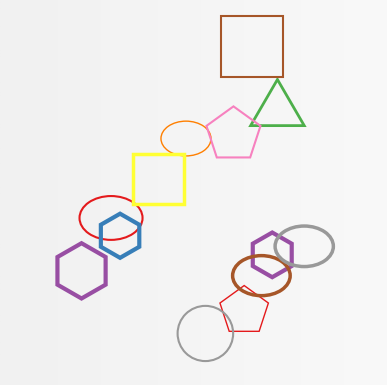[{"shape": "pentagon", "thickness": 1, "radius": 0.33, "center": [0.63, 0.193]}, {"shape": "oval", "thickness": 1.5, "radius": 0.41, "center": [0.287, 0.434]}, {"shape": "hexagon", "thickness": 3, "radius": 0.29, "center": [0.31, 0.388]}, {"shape": "triangle", "thickness": 2, "radius": 0.4, "center": [0.716, 0.714]}, {"shape": "hexagon", "thickness": 3, "radius": 0.29, "center": [0.703, 0.338]}, {"shape": "hexagon", "thickness": 3, "radius": 0.36, "center": [0.21, 0.297]}, {"shape": "oval", "thickness": 1, "radius": 0.32, "center": [0.48, 0.64]}, {"shape": "square", "thickness": 2.5, "radius": 0.32, "center": [0.409, 0.535]}, {"shape": "oval", "thickness": 2.5, "radius": 0.37, "center": [0.675, 0.284]}, {"shape": "square", "thickness": 1.5, "radius": 0.4, "center": [0.65, 0.879]}, {"shape": "pentagon", "thickness": 1.5, "radius": 0.37, "center": [0.603, 0.65]}, {"shape": "circle", "thickness": 1.5, "radius": 0.36, "center": [0.53, 0.134]}, {"shape": "oval", "thickness": 2.5, "radius": 0.38, "center": [0.785, 0.36]}]